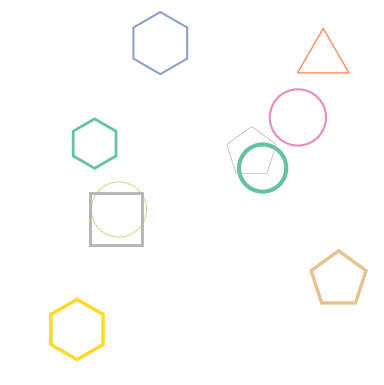[{"shape": "circle", "thickness": 3, "radius": 0.31, "center": [0.682, 0.563]}, {"shape": "hexagon", "thickness": 2, "radius": 0.32, "center": [0.246, 0.627]}, {"shape": "triangle", "thickness": 1, "radius": 0.39, "center": [0.84, 0.849]}, {"shape": "hexagon", "thickness": 1.5, "radius": 0.4, "center": [0.416, 0.888]}, {"shape": "circle", "thickness": 1.5, "radius": 0.37, "center": [0.774, 0.695]}, {"shape": "circle", "thickness": 0.5, "radius": 0.36, "center": [0.309, 0.456]}, {"shape": "hexagon", "thickness": 2.5, "radius": 0.39, "center": [0.2, 0.144]}, {"shape": "pentagon", "thickness": 2.5, "radius": 0.37, "center": [0.88, 0.274]}, {"shape": "square", "thickness": 2, "radius": 0.34, "center": [0.301, 0.43]}, {"shape": "pentagon", "thickness": 0.5, "radius": 0.34, "center": [0.653, 0.604]}]